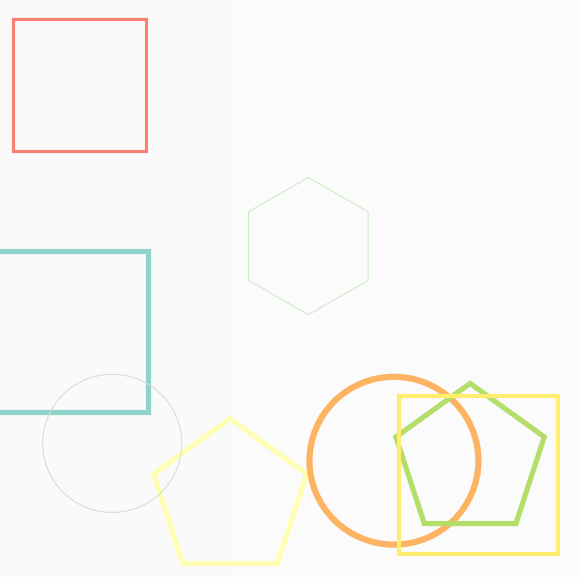[{"shape": "square", "thickness": 2.5, "radius": 0.7, "center": [0.115, 0.425]}, {"shape": "pentagon", "thickness": 2.5, "radius": 0.69, "center": [0.396, 0.135]}, {"shape": "square", "thickness": 1.5, "radius": 0.57, "center": [0.137, 0.852]}, {"shape": "circle", "thickness": 3, "radius": 0.73, "center": [0.678, 0.201]}, {"shape": "pentagon", "thickness": 2.5, "radius": 0.67, "center": [0.809, 0.201]}, {"shape": "circle", "thickness": 0.5, "radius": 0.6, "center": [0.193, 0.231]}, {"shape": "hexagon", "thickness": 0.5, "radius": 0.59, "center": [0.53, 0.573]}, {"shape": "square", "thickness": 2, "radius": 0.68, "center": [0.823, 0.176]}]